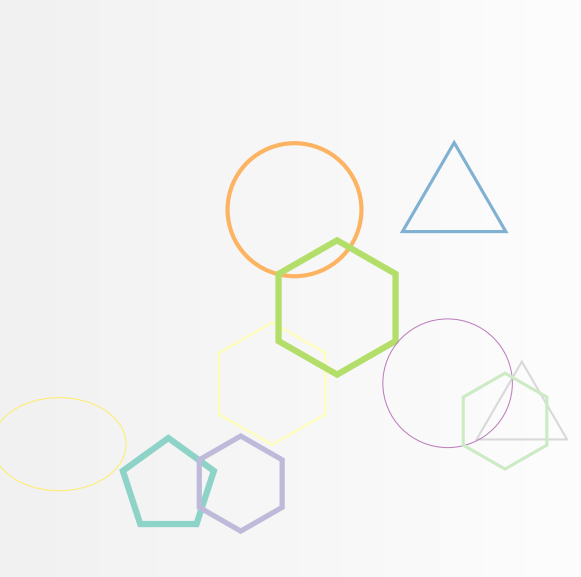[{"shape": "pentagon", "thickness": 3, "radius": 0.41, "center": [0.29, 0.158]}, {"shape": "hexagon", "thickness": 1, "radius": 0.53, "center": [0.468, 0.335]}, {"shape": "hexagon", "thickness": 2.5, "radius": 0.41, "center": [0.414, 0.162]}, {"shape": "triangle", "thickness": 1.5, "radius": 0.51, "center": [0.781, 0.649]}, {"shape": "circle", "thickness": 2, "radius": 0.58, "center": [0.507, 0.636]}, {"shape": "hexagon", "thickness": 3, "radius": 0.58, "center": [0.58, 0.467]}, {"shape": "triangle", "thickness": 1, "radius": 0.45, "center": [0.898, 0.283]}, {"shape": "circle", "thickness": 0.5, "radius": 0.56, "center": [0.77, 0.335]}, {"shape": "hexagon", "thickness": 1.5, "radius": 0.42, "center": [0.869, 0.27]}, {"shape": "oval", "thickness": 0.5, "radius": 0.58, "center": [0.102, 0.23]}]